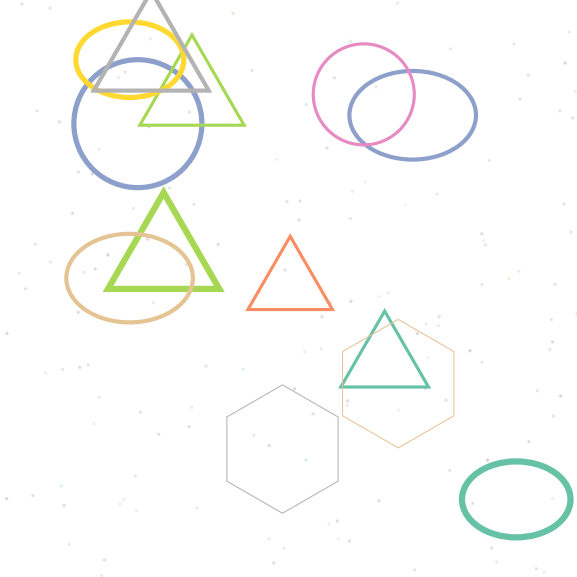[{"shape": "oval", "thickness": 3, "radius": 0.47, "center": [0.894, 0.134]}, {"shape": "triangle", "thickness": 1.5, "radius": 0.44, "center": [0.666, 0.373]}, {"shape": "triangle", "thickness": 1.5, "radius": 0.42, "center": [0.503, 0.505]}, {"shape": "oval", "thickness": 2, "radius": 0.55, "center": [0.715, 0.8]}, {"shape": "circle", "thickness": 2.5, "radius": 0.55, "center": [0.239, 0.785]}, {"shape": "circle", "thickness": 1.5, "radius": 0.44, "center": [0.63, 0.836]}, {"shape": "triangle", "thickness": 1.5, "radius": 0.52, "center": [0.332, 0.834]}, {"shape": "triangle", "thickness": 3, "radius": 0.56, "center": [0.283, 0.555]}, {"shape": "oval", "thickness": 2.5, "radius": 0.47, "center": [0.225, 0.896]}, {"shape": "oval", "thickness": 2, "radius": 0.55, "center": [0.224, 0.518]}, {"shape": "hexagon", "thickness": 0.5, "radius": 0.56, "center": [0.69, 0.335]}, {"shape": "triangle", "thickness": 2, "radius": 0.57, "center": [0.262, 0.9]}, {"shape": "hexagon", "thickness": 0.5, "radius": 0.56, "center": [0.489, 0.222]}]